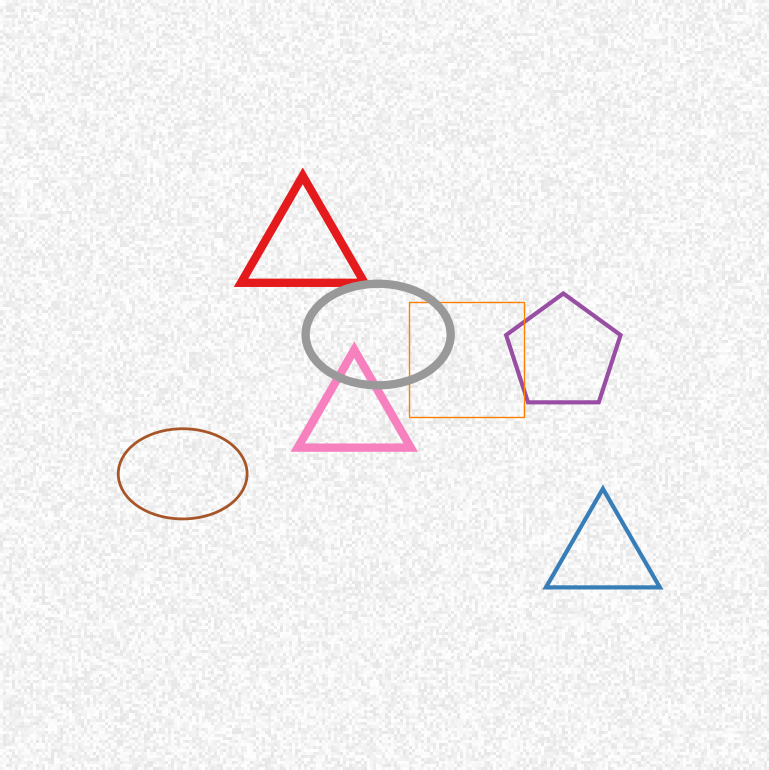[{"shape": "triangle", "thickness": 3, "radius": 0.46, "center": [0.393, 0.679]}, {"shape": "triangle", "thickness": 1.5, "radius": 0.43, "center": [0.783, 0.28]}, {"shape": "pentagon", "thickness": 1.5, "radius": 0.39, "center": [0.732, 0.541]}, {"shape": "square", "thickness": 0.5, "radius": 0.37, "center": [0.606, 0.533]}, {"shape": "oval", "thickness": 1, "radius": 0.42, "center": [0.237, 0.385]}, {"shape": "triangle", "thickness": 3, "radius": 0.42, "center": [0.46, 0.461]}, {"shape": "oval", "thickness": 3, "radius": 0.47, "center": [0.491, 0.566]}]